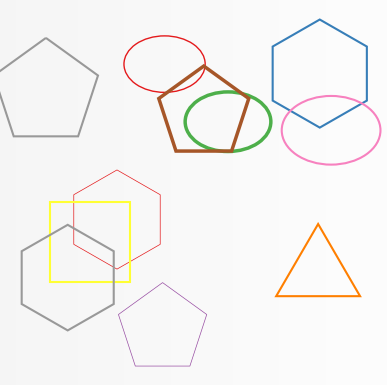[{"shape": "hexagon", "thickness": 0.5, "radius": 0.64, "center": [0.302, 0.43]}, {"shape": "oval", "thickness": 1, "radius": 0.52, "center": [0.425, 0.833]}, {"shape": "hexagon", "thickness": 1.5, "radius": 0.7, "center": [0.825, 0.809]}, {"shape": "oval", "thickness": 2.5, "radius": 0.55, "center": [0.588, 0.684]}, {"shape": "pentagon", "thickness": 0.5, "radius": 0.6, "center": [0.42, 0.146]}, {"shape": "triangle", "thickness": 1.5, "radius": 0.62, "center": [0.821, 0.293]}, {"shape": "square", "thickness": 1.5, "radius": 0.52, "center": [0.232, 0.372]}, {"shape": "pentagon", "thickness": 2.5, "radius": 0.61, "center": [0.526, 0.706]}, {"shape": "oval", "thickness": 1.5, "radius": 0.64, "center": [0.854, 0.662]}, {"shape": "hexagon", "thickness": 1.5, "radius": 0.69, "center": [0.175, 0.279]}, {"shape": "pentagon", "thickness": 1.5, "radius": 0.71, "center": [0.118, 0.76]}]